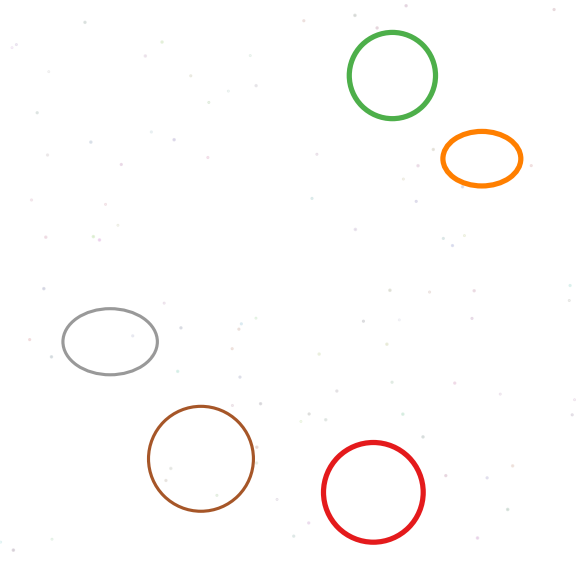[{"shape": "circle", "thickness": 2.5, "radius": 0.43, "center": [0.646, 0.147]}, {"shape": "circle", "thickness": 2.5, "radius": 0.37, "center": [0.679, 0.868]}, {"shape": "oval", "thickness": 2.5, "radius": 0.34, "center": [0.834, 0.724]}, {"shape": "circle", "thickness": 1.5, "radius": 0.45, "center": [0.348, 0.205]}, {"shape": "oval", "thickness": 1.5, "radius": 0.41, "center": [0.191, 0.407]}]